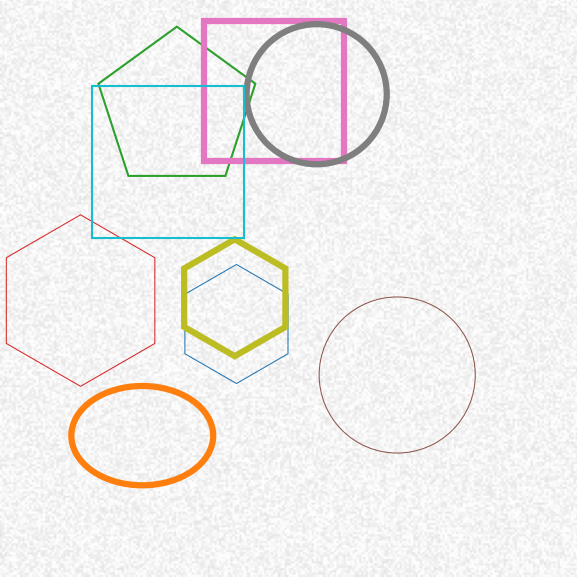[{"shape": "hexagon", "thickness": 0.5, "radius": 0.52, "center": [0.409, 0.438]}, {"shape": "oval", "thickness": 3, "radius": 0.61, "center": [0.246, 0.245]}, {"shape": "pentagon", "thickness": 1, "radius": 0.71, "center": [0.306, 0.81]}, {"shape": "hexagon", "thickness": 0.5, "radius": 0.74, "center": [0.14, 0.479]}, {"shape": "circle", "thickness": 0.5, "radius": 0.68, "center": [0.688, 0.35]}, {"shape": "square", "thickness": 3, "radius": 0.61, "center": [0.474, 0.841]}, {"shape": "circle", "thickness": 3, "radius": 0.61, "center": [0.548, 0.836]}, {"shape": "hexagon", "thickness": 3, "radius": 0.51, "center": [0.407, 0.484]}, {"shape": "square", "thickness": 1, "radius": 0.66, "center": [0.291, 0.719]}]